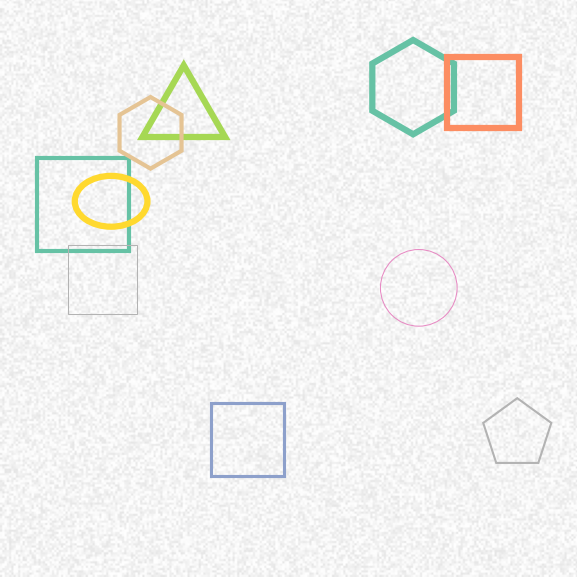[{"shape": "square", "thickness": 2, "radius": 0.4, "center": [0.144, 0.645]}, {"shape": "hexagon", "thickness": 3, "radius": 0.41, "center": [0.715, 0.848]}, {"shape": "square", "thickness": 3, "radius": 0.31, "center": [0.836, 0.839]}, {"shape": "square", "thickness": 1.5, "radius": 0.32, "center": [0.428, 0.238]}, {"shape": "circle", "thickness": 0.5, "radius": 0.33, "center": [0.725, 0.501]}, {"shape": "triangle", "thickness": 3, "radius": 0.41, "center": [0.318, 0.803]}, {"shape": "oval", "thickness": 3, "radius": 0.31, "center": [0.192, 0.651]}, {"shape": "hexagon", "thickness": 2, "radius": 0.31, "center": [0.261, 0.769]}, {"shape": "pentagon", "thickness": 1, "radius": 0.31, "center": [0.896, 0.248]}, {"shape": "square", "thickness": 0.5, "radius": 0.3, "center": [0.177, 0.515]}]